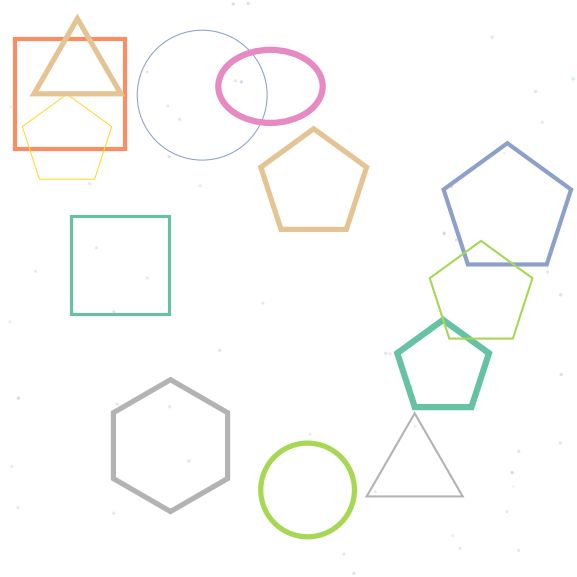[{"shape": "pentagon", "thickness": 3, "radius": 0.42, "center": [0.767, 0.362]}, {"shape": "square", "thickness": 1.5, "radius": 0.42, "center": [0.207, 0.54]}, {"shape": "square", "thickness": 2, "radius": 0.48, "center": [0.121, 0.836]}, {"shape": "circle", "thickness": 0.5, "radius": 0.56, "center": [0.35, 0.834]}, {"shape": "pentagon", "thickness": 2, "radius": 0.58, "center": [0.878, 0.635]}, {"shape": "oval", "thickness": 3, "radius": 0.45, "center": [0.468, 0.85]}, {"shape": "circle", "thickness": 2.5, "radius": 0.41, "center": [0.533, 0.151]}, {"shape": "pentagon", "thickness": 1, "radius": 0.47, "center": [0.833, 0.489]}, {"shape": "pentagon", "thickness": 0.5, "radius": 0.41, "center": [0.116, 0.755]}, {"shape": "pentagon", "thickness": 2.5, "radius": 0.48, "center": [0.543, 0.68]}, {"shape": "triangle", "thickness": 2.5, "radius": 0.43, "center": [0.134, 0.88]}, {"shape": "triangle", "thickness": 1, "radius": 0.48, "center": [0.718, 0.187]}, {"shape": "hexagon", "thickness": 2.5, "radius": 0.57, "center": [0.295, 0.227]}]